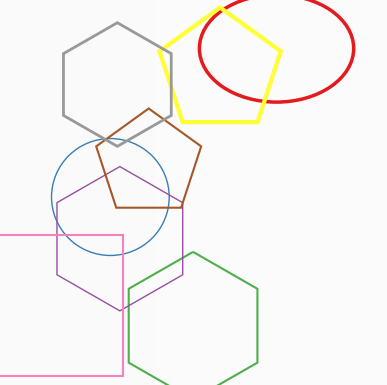[{"shape": "oval", "thickness": 2.5, "radius": 1.0, "center": [0.714, 0.874]}, {"shape": "circle", "thickness": 1, "radius": 0.76, "center": [0.285, 0.488]}, {"shape": "hexagon", "thickness": 1.5, "radius": 0.96, "center": [0.498, 0.154]}, {"shape": "hexagon", "thickness": 1, "radius": 0.94, "center": [0.309, 0.38]}, {"shape": "pentagon", "thickness": 3, "radius": 0.82, "center": [0.568, 0.816]}, {"shape": "pentagon", "thickness": 1.5, "radius": 0.71, "center": [0.384, 0.576]}, {"shape": "square", "thickness": 1.5, "radius": 0.92, "center": [0.133, 0.207]}, {"shape": "hexagon", "thickness": 2, "radius": 0.8, "center": [0.303, 0.78]}]